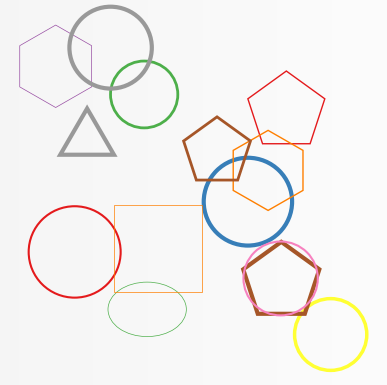[{"shape": "circle", "thickness": 1.5, "radius": 0.59, "center": [0.193, 0.346]}, {"shape": "pentagon", "thickness": 1, "radius": 0.52, "center": [0.739, 0.711]}, {"shape": "circle", "thickness": 3, "radius": 0.57, "center": [0.64, 0.476]}, {"shape": "oval", "thickness": 0.5, "radius": 0.51, "center": [0.38, 0.196]}, {"shape": "circle", "thickness": 2, "radius": 0.43, "center": [0.372, 0.755]}, {"shape": "hexagon", "thickness": 0.5, "radius": 0.54, "center": [0.144, 0.828]}, {"shape": "square", "thickness": 0.5, "radius": 0.57, "center": [0.408, 0.354]}, {"shape": "hexagon", "thickness": 1, "radius": 0.52, "center": [0.692, 0.557]}, {"shape": "circle", "thickness": 2.5, "radius": 0.47, "center": [0.853, 0.131]}, {"shape": "pentagon", "thickness": 3, "radius": 0.52, "center": [0.726, 0.269]}, {"shape": "pentagon", "thickness": 2, "radius": 0.45, "center": [0.56, 0.606]}, {"shape": "circle", "thickness": 1.5, "radius": 0.48, "center": [0.724, 0.277]}, {"shape": "circle", "thickness": 3, "radius": 0.53, "center": [0.285, 0.876]}, {"shape": "triangle", "thickness": 3, "radius": 0.4, "center": [0.225, 0.638]}]